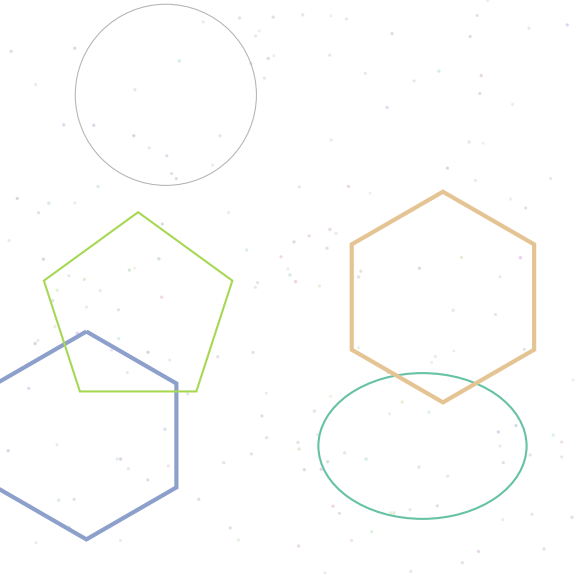[{"shape": "oval", "thickness": 1, "radius": 0.9, "center": [0.732, 0.227]}, {"shape": "hexagon", "thickness": 2, "radius": 0.9, "center": [0.15, 0.245]}, {"shape": "pentagon", "thickness": 1, "radius": 0.86, "center": [0.239, 0.46]}, {"shape": "hexagon", "thickness": 2, "radius": 0.91, "center": [0.767, 0.485]}, {"shape": "circle", "thickness": 0.5, "radius": 0.78, "center": [0.287, 0.835]}]